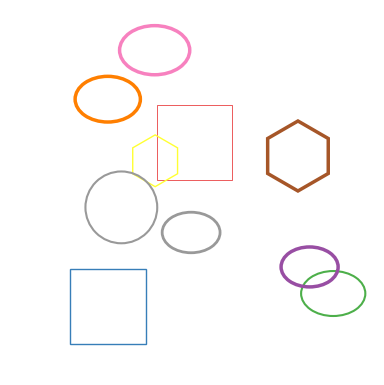[{"shape": "square", "thickness": 0.5, "radius": 0.49, "center": [0.506, 0.63]}, {"shape": "square", "thickness": 1, "radius": 0.49, "center": [0.28, 0.204]}, {"shape": "oval", "thickness": 1.5, "radius": 0.42, "center": [0.865, 0.238]}, {"shape": "oval", "thickness": 2.5, "radius": 0.37, "center": [0.804, 0.307]}, {"shape": "oval", "thickness": 2.5, "radius": 0.42, "center": [0.28, 0.742]}, {"shape": "hexagon", "thickness": 1, "radius": 0.34, "center": [0.403, 0.582]}, {"shape": "hexagon", "thickness": 2.5, "radius": 0.45, "center": [0.774, 0.595]}, {"shape": "oval", "thickness": 2.5, "radius": 0.46, "center": [0.402, 0.87]}, {"shape": "circle", "thickness": 1.5, "radius": 0.47, "center": [0.315, 0.461]}, {"shape": "oval", "thickness": 2, "radius": 0.38, "center": [0.496, 0.396]}]